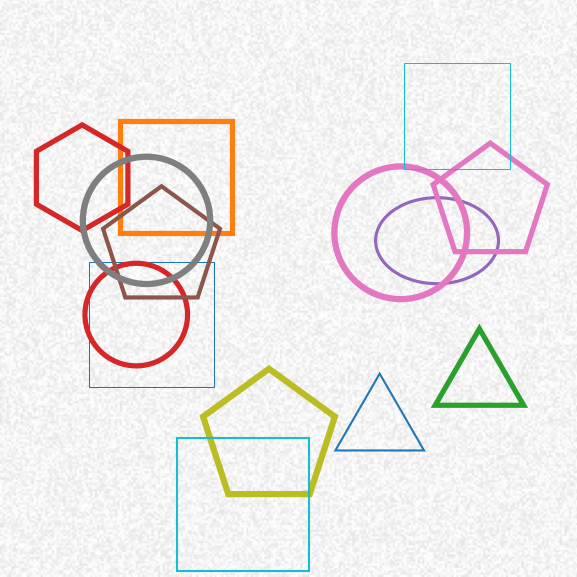[{"shape": "triangle", "thickness": 1, "radius": 0.44, "center": [0.657, 0.263]}, {"shape": "square", "thickness": 0.5, "radius": 0.54, "center": [0.262, 0.438]}, {"shape": "square", "thickness": 2.5, "radius": 0.49, "center": [0.305, 0.693]}, {"shape": "triangle", "thickness": 2.5, "radius": 0.44, "center": [0.83, 0.342]}, {"shape": "circle", "thickness": 2.5, "radius": 0.44, "center": [0.236, 0.454]}, {"shape": "hexagon", "thickness": 2.5, "radius": 0.46, "center": [0.142, 0.691]}, {"shape": "oval", "thickness": 1.5, "radius": 0.53, "center": [0.757, 0.582]}, {"shape": "pentagon", "thickness": 2, "radius": 0.53, "center": [0.28, 0.57]}, {"shape": "circle", "thickness": 3, "radius": 0.57, "center": [0.694, 0.596]}, {"shape": "pentagon", "thickness": 2.5, "radius": 0.52, "center": [0.849, 0.647]}, {"shape": "circle", "thickness": 3, "radius": 0.55, "center": [0.254, 0.618]}, {"shape": "pentagon", "thickness": 3, "radius": 0.6, "center": [0.466, 0.241]}, {"shape": "square", "thickness": 1, "radius": 0.57, "center": [0.421, 0.125]}, {"shape": "square", "thickness": 0.5, "radius": 0.46, "center": [0.791, 0.798]}]